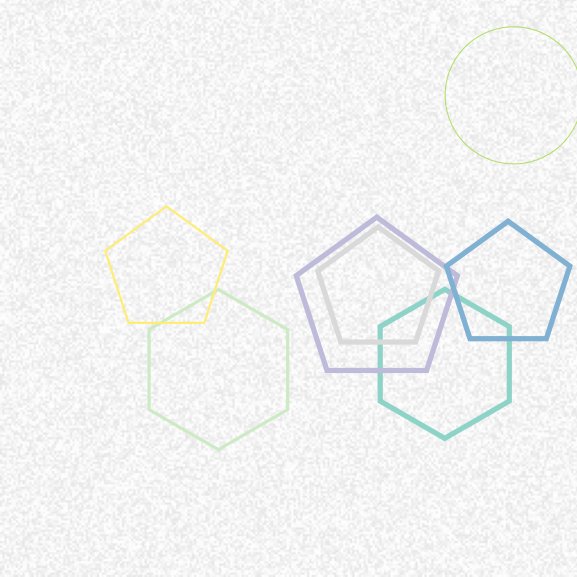[{"shape": "hexagon", "thickness": 2.5, "radius": 0.65, "center": [0.77, 0.369]}, {"shape": "pentagon", "thickness": 2.5, "radius": 0.73, "center": [0.652, 0.476]}, {"shape": "pentagon", "thickness": 2.5, "radius": 0.56, "center": [0.88, 0.504]}, {"shape": "circle", "thickness": 0.5, "radius": 0.59, "center": [0.89, 0.834]}, {"shape": "pentagon", "thickness": 2.5, "radius": 0.55, "center": [0.655, 0.496]}, {"shape": "hexagon", "thickness": 1.5, "radius": 0.69, "center": [0.378, 0.359]}, {"shape": "pentagon", "thickness": 1, "radius": 0.56, "center": [0.288, 0.53]}]